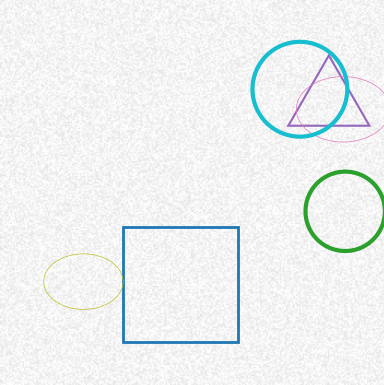[{"shape": "square", "thickness": 2, "radius": 0.75, "center": [0.47, 0.26]}, {"shape": "circle", "thickness": 3, "radius": 0.52, "center": [0.897, 0.451]}, {"shape": "triangle", "thickness": 1.5, "radius": 0.61, "center": [0.854, 0.734]}, {"shape": "oval", "thickness": 0.5, "radius": 0.61, "center": [0.891, 0.716]}, {"shape": "oval", "thickness": 0.5, "radius": 0.52, "center": [0.217, 0.268]}, {"shape": "circle", "thickness": 3, "radius": 0.62, "center": [0.779, 0.768]}]